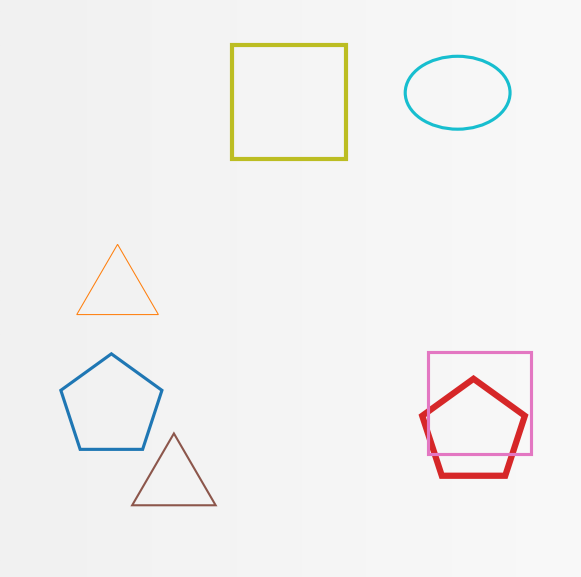[{"shape": "pentagon", "thickness": 1.5, "radius": 0.46, "center": [0.192, 0.295]}, {"shape": "triangle", "thickness": 0.5, "radius": 0.41, "center": [0.202, 0.495]}, {"shape": "pentagon", "thickness": 3, "radius": 0.46, "center": [0.815, 0.25]}, {"shape": "triangle", "thickness": 1, "radius": 0.41, "center": [0.299, 0.166]}, {"shape": "square", "thickness": 1.5, "radius": 0.44, "center": [0.825, 0.301]}, {"shape": "square", "thickness": 2, "radius": 0.49, "center": [0.498, 0.822]}, {"shape": "oval", "thickness": 1.5, "radius": 0.45, "center": [0.787, 0.839]}]